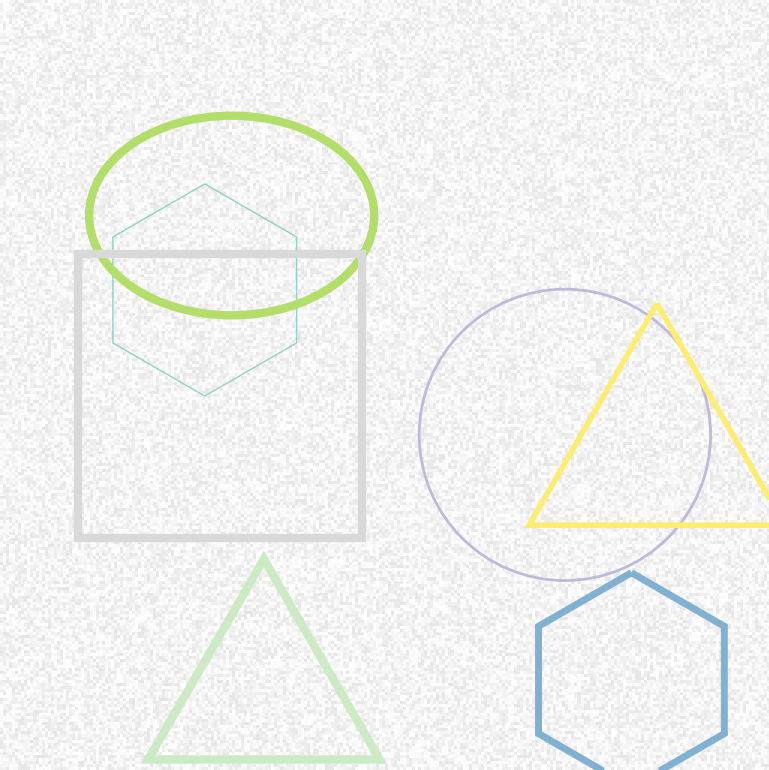[{"shape": "hexagon", "thickness": 0.5, "radius": 0.69, "center": [0.266, 0.623]}, {"shape": "circle", "thickness": 1, "radius": 0.95, "center": [0.734, 0.435]}, {"shape": "hexagon", "thickness": 2.5, "radius": 0.7, "center": [0.82, 0.117]}, {"shape": "oval", "thickness": 3, "radius": 0.93, "center": [0.301, 0.72]}, {"shape": "square", "thickness": 3, "radius": 0.92, "center": [0.286, 0.486]}, {"shape": "triangle", "thickness": 3, "radius": 0.87, "center": [0.343, 0.1]}, {"shape": "triangle", "thickness": 2, "radius": 0.96, "center": [0.853, 0.414]}]